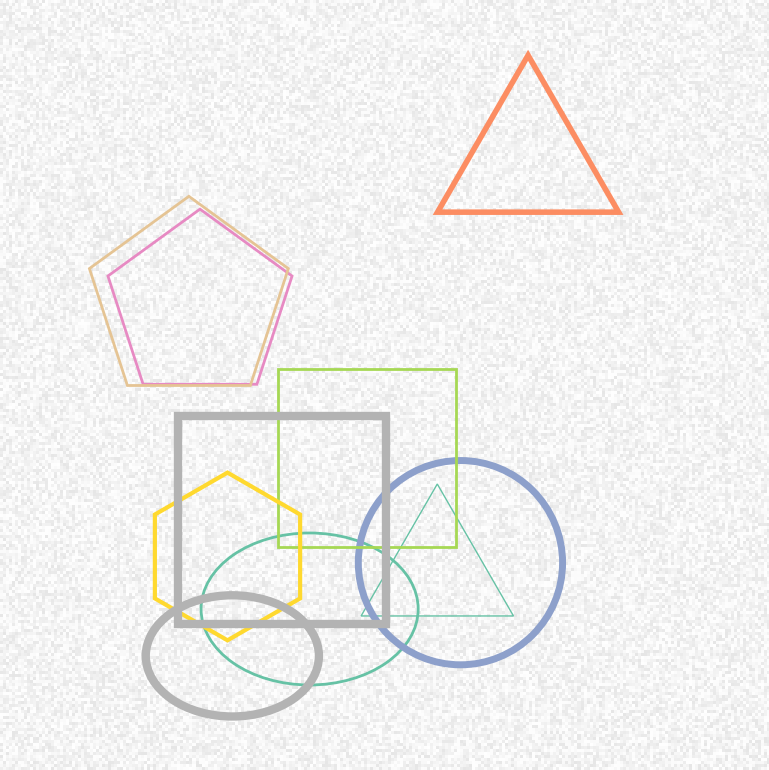[{"shape": "oval", "thickness": 1, "radius": 0.7, "center": [0.402, 0.209]}, {"shape": "triangle", "thickness": 0.5, "radius": 0.57, "center": [0.568, 0.257]}, {"shape": "triangle", "thickness": 2, "radius": 0.68, "center": [0.686, 0.792]}, {"shape": "circle", "thickness": 2.5, "radius": 0.66, "center": [0.598, 0.269]}, {"shape": "pentagon", "thickness": 1, "radius": 0.63, "center": [0.26, 0.603]}, {"shape": "square", "thickness": 1, "radius": 0.58, "center": [0.476, 0.405]}, {"shape": "hexagon", "thickness": 1.5, "radius": 0.54, "center": [0.295, 0.277]}, {"shape": "pentagon", "thickness": 1, "radius": 0.68, "center": [0.245, 0.609]}, {"shape": "square", "thickness": 3, "radius": 0.68, "center": [0.366, 0.324]}, {"shape": "oval", "thickness": 3, "radius": 0.56, "center": [0.302, 0.148]}]